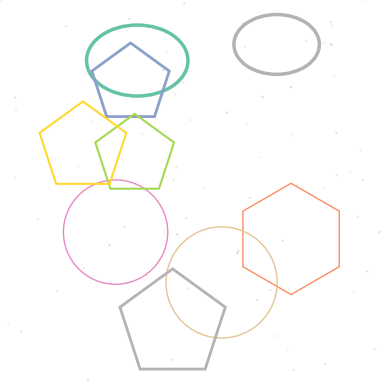[{"shape": "oval", "thickness": 2.5, "radius": 0.66, "center": [0.357, 0.843]}, {"shape": "hexagon", "thickness": 1, "radius": 0.72, "center": [0.756, 0.379]}, {"shape": "pentagon", "thickness": 2, "radius": 0.53, "center": [0.339, 0.783]}, {"shape": "circle", "thickness": 1, "radius": 0.68, "center": [0.3, 0.397]}, {"shape": "pentagon", "thickness": 1.5, "radius": 0.54, "center": [0.35, 0.597]}, {"shape": "pentagon", "thickness": 1.5, "radius": 0.59, "center": [0.215, 0.618]}, {"shape": "circle", "thickness": 1, "radius": 0.72, "center": [0.576, 0.266]}, {"shape": "pentagon", "thickness": 2, "radius": 0.72, "center": [0.448, 0.158]}, {"shape": "oval", "thickness": 2.5, "radius": 0.55, "center": [0.719, 0.885]}]